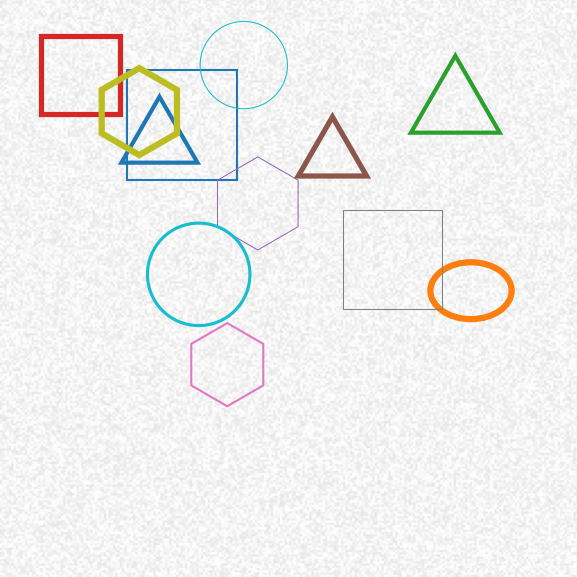[{"shape": "square", "thickness": 1, "radius": 0.48, "center": [0.316, 0.782]}, {"shape": "triangle", "thickness": 2, "radius": 0.38, "center": [0.276, 0.756]}, {"shape": "oval", "thickness": 3, "radius": 0.35, "center": [0.816, 0.496]}, {"shape": "triangle", "thickness": 2, "radius": 0.44, "center": [0.788, 0.814]}, {"shape": "square", "thickness": 2.5, "radius": 0.34, "center": [0.14, 0.869]}, {"shape": "hexagon", "thickness": 0.5, "radius": 0.4, "center": [0.446, 0.647]}, {"shape": "triangle", "thickness": 2.5, "radius": 0.34, "center": [0.576, 0.728]}, {"shape": "hexagon", "thickness": 1, "radius": 0.36, "center": [0.394, 0.368]}, {"shape": "square", "thickness": 0.5, "radius": 0.43, "center": [0.68, 0.55]}, {"shape": "hexagon", "thickness": 3, "radius": 0.38, "center": [0.241, 0.806]}, {"shape": "circle", "thickness": 1.5, "radius": 0.44, "center": [0.344, 0.524]}, {"shape": "circle", "thickness": 0.5, "radius": 0.38, "center": [0.422, 0.886]}]